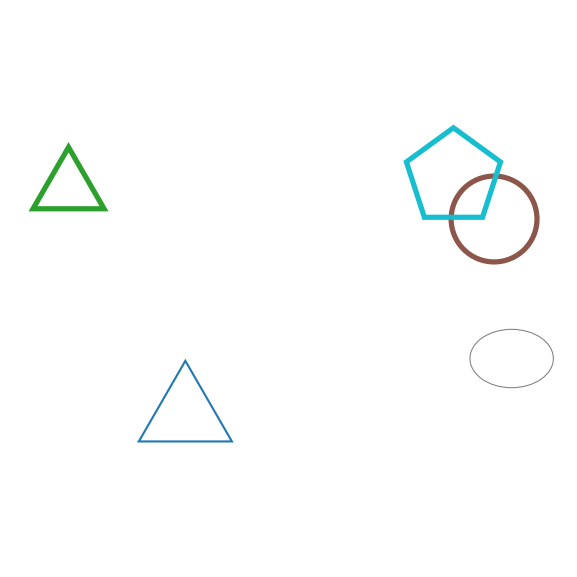[{"shape": "triangle", "thickness": 1, "radius": 0.47, "center": [0.321, 0.281]}, {"shape": "triangle", "thickness": 2.5, "radius": 0.36, "center": [0.119, 0.673]}, {"shape": "circle", "thickness": 2.5, "radius": 0.37, "center": [0.856, 0.62]}, {"shape": "oval", "thickness": 0.5, "radius": 0.36, "center": [0.886, 0.378]}, {"shape": "pentagon", "thickness": 2.5, "radius": 0.43, "center": [0.785, 0.692]}]